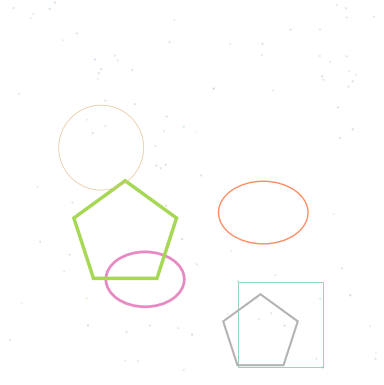[{"shape": "square", "thickness": 0.5, "radius": 0.55, "center": [0.729, 0.156]}, {"shape": "oval", "thickness": 1, "radius": 0.58, "center": [0.684, 0.448]}, {"shape": "oval", "thickness": 2, "radius": 0.51, "center": [0.377, 0.274]}, {"shape": "pentagon", "thickness": 2.5, "radius": 0.7, "center": [0.325, 0.39]}, {"shape": "circle", "thickness": 0.5, "radius": 0.55, "center": [0.263, 0.617]}, {"shape": "pentagon", "thickness": 1.5, "radius": 0.51, "center": [0.677, 0.134]}]